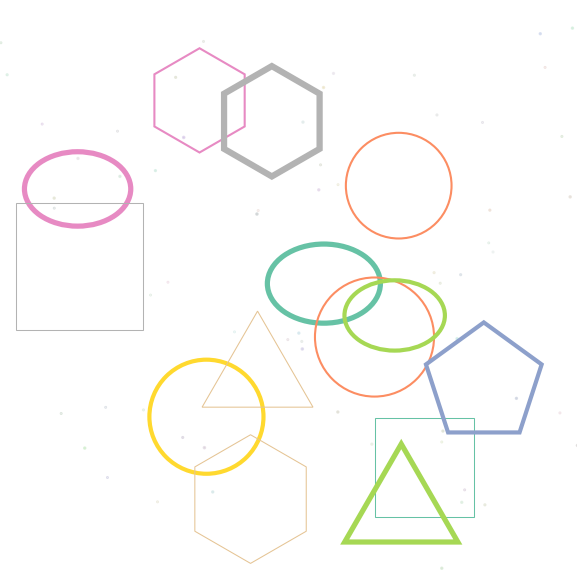[{"shape": "square", "thickness": 0.5, "radius": 0.43, "center": [0.735, 0.19]}, {"shape": "oval", "thickness": 2.5, "radius": 0.49, "center": [0.561, 0.508]}, {"shape": "circle", "thickness": 1, "radius": 0.52, "center": [0.648, 0.416]}, {"shape": "circle", "thickness": 1, "radius": 0.46, "center": [0.69, 0.678]}, {"shape": "pentagon", "thickness": 2, "radius": 0.53, "center": [0.838, 0.336]}, {"shape": "oval", "thickness": 2.5, "radius": 0.46, "center": [0.134, 0.672]}, {"shape": "hexagon", "thickness": 1, "radius": 0.45, "center": [0.346, 0.825]}, {"shape": "oval", "thickness": 2, "radius": 0.43, "center": [0.683, 0.453]}, {"shape": "triangle", "thickness": 2.5, "radius": 0.57, "center": [0.695, 0.117]}, {"shape": "circle", "thickness": 2, "radius": 0.49, "center": [0.357, 0.278]}, {"shape": "triangle", "thickness": 0.5, "radius": 0.55, "center": [0.446, 0.35]}, {"shape": "hexagon", "thickness": 0.5, "radius": 0.56, "center": [0.434, 0.135]}, {"shape": "hexagon", "thickness": 3, "radius": 0.48, "center": [0.471, 0.789]}, {"shape": "square", "thickness": 0.5, "radius": 0.55, "center": [0.138, 0.538]}]